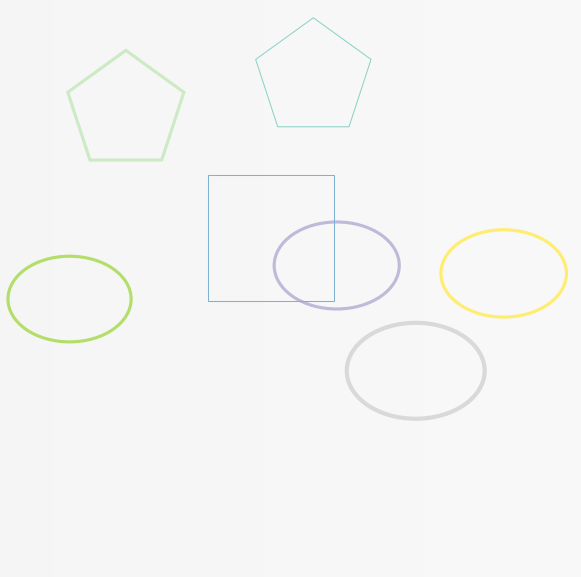[{"shape": "pentagon", "thickness": 0.5, "radius": 0.52, "center": [0.539, 0.864]}, {"shape": "oval", "thickness": 1.5, "radius": 0.54, "center": [0.579, 0.539]}, {"shape": "square", "thickness": 0.5, "radius": 0.55, "center": [0.466, 0.588]}, {"shape": "oval", "thickness": 1.5, "radius": 0.53, "center": [0.12, 0.481]}, {"shape": "oval", "thickness": 2, "radius": 0.59, "center": [0.715, 0.357]}, {"shape": "pentagon", "thickness": 1.5, "radius": 0.52, "center": [0.216, 0.807]}, {"shape": "oval", "thickness": 1.5, "radius": 0.54, "center": [0.867, 0.526]}]